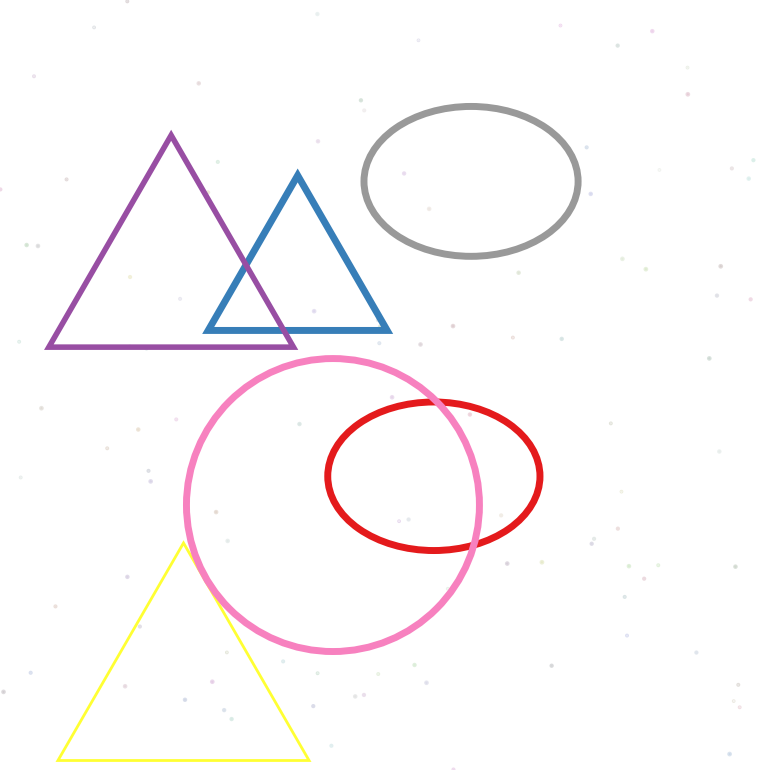[{"shape": "oval", "thickness": 2.5, "radius": 0.69, "center": [0.563, 0.381]}, {"shape": "triangle", "thickness": 2.5, "radius": 0.67, "center": [0.387, 0.638]}, {"shape": "triangle", "thickness": 2, "radius": 0.92, "center": [0.222, 0.641]}, {"shape": "triangle", "thickness": 1, "radius": 0.94, "center": [0.238, 0.106]}, {"shape": "circle", "thickness": 2.5, "radius": 0.95, "center": [0.432, 0.344]}, {"shape": "oval", "thickness": 2.5, "radius": 0.7, "center": [0.612, 0.764]}]